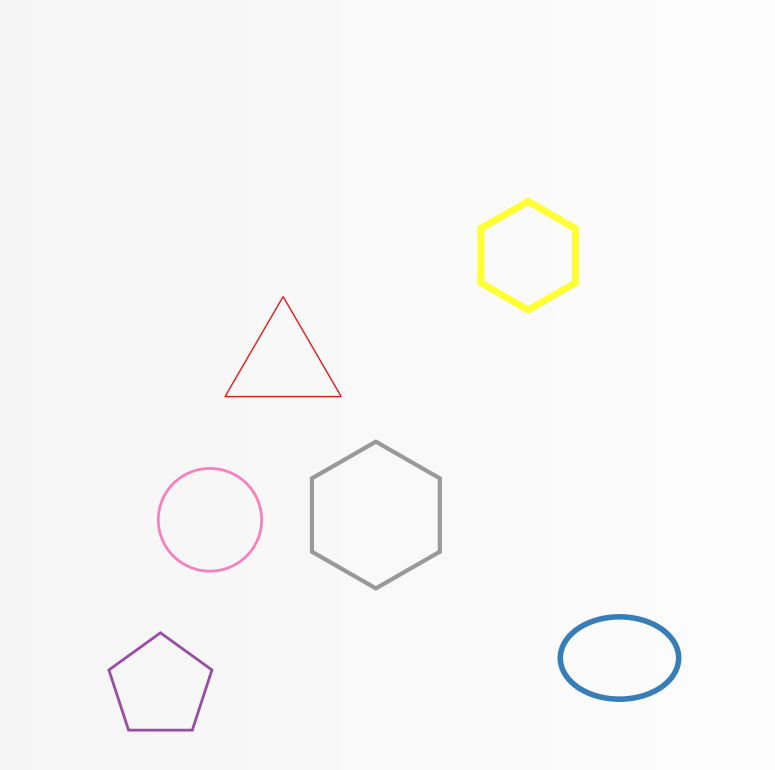[{"shape": "triangle", "thickness": 0.5, "radius": 0.43, "center": [0.365, 0.528]}, {"shape": "oval", "thickness": 2, "radius": 0.38, "center": [0.799, 0.145]}, {"shape": "pentagon", "thickness": 1, "radius": 0.35, "center": [0.207, 0.108]}, {"shape": "hexagon", "thickness": 2.5, "radius": 0.35, "center": [0.681, 0.668]}, {"shape": "circle", "thickness": 1, "radius": 0.33, "center": [0.271, 0.325]}, {"shape": "hexagon", "thickness": 1.5, "radius": 0.48, "center": [0.485, 0.331]}]